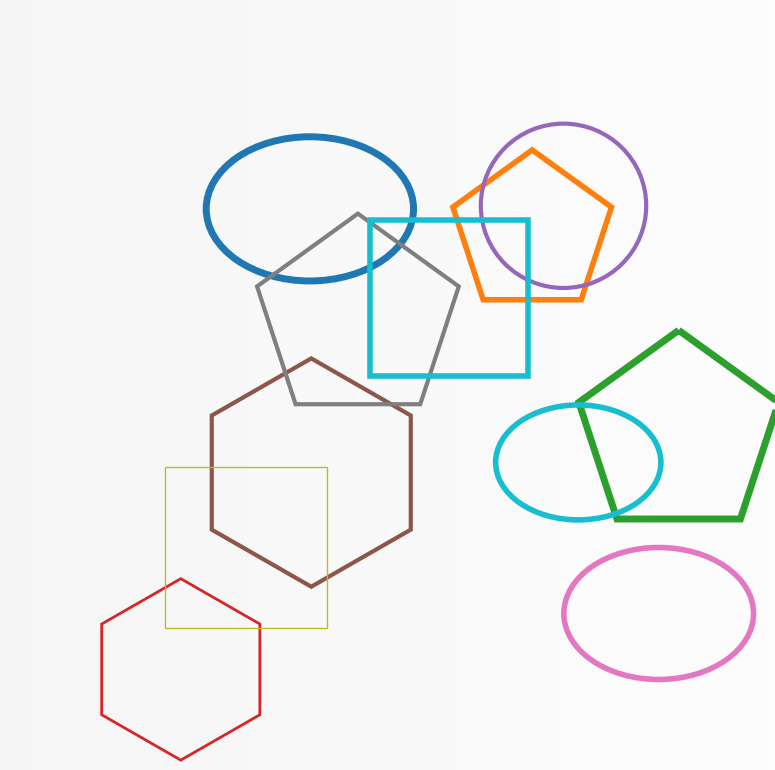[{"shape": "oval", "thickness": 2.5, "radius": 0.67, "center": [0.4, 0.729]}, {"shape": "pentagon", "thickness": 2, "radius": 0.54, "center": [0.687, 0.698]}, {"shape": "pentagon", "thickness": 2.5, "radius": 0.68, "center": [0.876, 0.436]}, {"shape": "hexagon", "thickness": 1, "radius": 0.59, "center": [0.233, 0.131]}, {"shape": "circle", "thickness": 1.5, "radius": 0.53, "center": [0.727, 0.733]}, {"shape": "hexagon", "thickness": 1.5, "radius": 0.74, "center": [0.402, 0.386]}, {"shape": "oval", "thickness": 2, "radius": 0.61, "center": [0.85, 0.203]}, {"shape": "pentagon", "thickness": 1.5, "radius": 0.68, "center": [0.462, 0.586]}, {"shape": "square", "thickness": 0.5, "radius": 0.52, "center": [0.317, 0.289]}, {"shape": "square", "thickness": 2, "radius": 0.51, "center": [0.579, 0.613]}, {"shape": "oval", "thickness": 2, "radius": 0.53, "center": [0.746, 0.399]}]